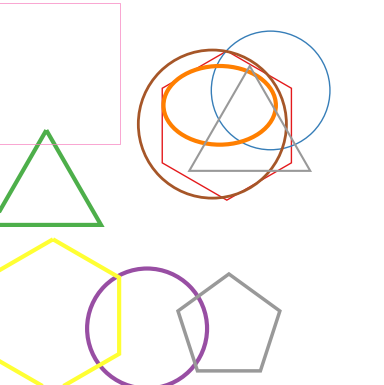[{"shape": "hexagon", "thickness": 1, "radius": 0.97, "center": [0.589, 0.674]}, {"shape": "circle", "thickness": 1, "radius": 0.77, "center": [0.703, 0.765]}, {"shape": "triangle", "thickness": 3, "radius": 0.82, "center": [0.12, 0.498]}, {"shape": "circle", "thickness": 3, "radius": 0.78, "center": [0.382, 0.147]}, {"shape": "oval", "thickness": 3, "radius": 0.73, "center": [0.571, 0.726]}, {"shape": "hexagon", "thickness": 3, "radius": 0.99, "center": [0.138, 0.18]}, {"shape": "circle", "thickness": 2, "radius": 0.96, "center": [0.552, 0.678]}, {"shape": "square", "thickness": 0.5, "radius": 0.91, "center": [0.13, 0.81]}, {"shape": "pentagon", "thickness": 2.5, "radius": 0.7, "center": [0.595, 0.149]}, {"shape": "triangle", "thickness": 1.5, "radius": 0.91, "center": [0.649, 0.647]}]